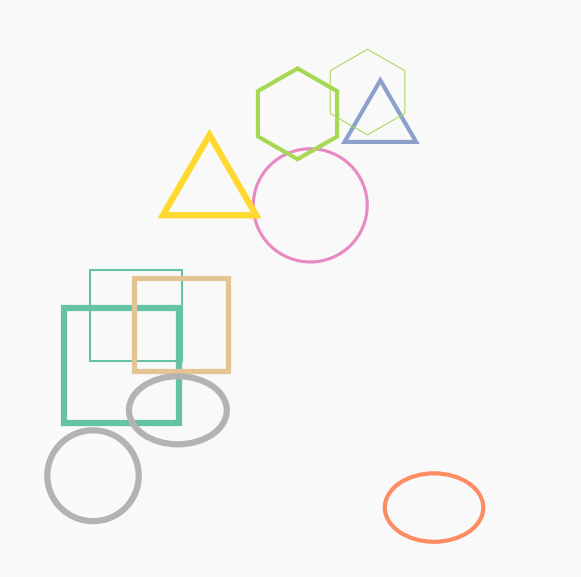[{"shape": "square", "thickness": 3, "radius": 0.49, "center": [0.21, 0.366]}, {"shape": "square", "thickness": 1, "radius": 0.4, "center": [0.234, 0.452]}, {"shape": "oval", "thickness": 2, "radius": 0.42, "center": [0.747, 0.12]}, {"shape": "triangle", "thickness": 2, "radius": 0.36, "center": [0.654, 0.789]}, {"shape": "circle", "thickness": 1.5, "radius": 0.49, "center": [0.534, 0.644]}, {"shape": "hexagon", "thickness": 0.5, "radius": 0.37, "center": [0.632, 0.84]}, {"shape": "hexagon", "thickness": 2, "radius": 0.39, "center": [0.512, 0.802]}, {"shape": "triangle", "thickness": 3, "radius": 0.46, "center": [0.36, 0.673]}, {"shape": "square", "thickness": 2.5, "radius": 0.4, "center": [0.312, 0.437]}, {"shape": "circle", "thickness": 3, "radius": 0.39, "center": [0.16, 0.175]}, {"shape": "oval", "thickness": 3, "radius": 0.42, "center": [0.306, 0.289]}]